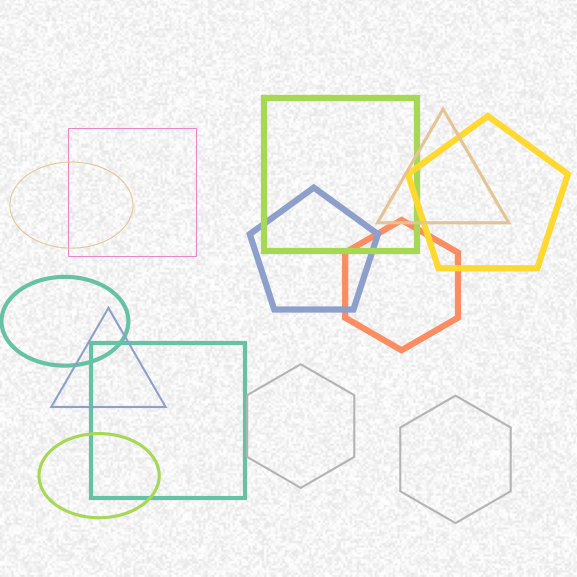[{"shape": "square", "thickness": 2, "radius": 0.67, "center": [0.291, 0.271]}, {"shape": "oval", "thickness": 2, "radius": 0.55, "center": [0.112, 0.443]}, {"shape": "hexagon", "thickness": 3, "radius": 0.56, "center": [0.695, 0.505]}, {"shape": "triangle", "thickness": 1, "radius": 0.57, "center": [0.188, 0.352]}, {"shape": "pentagon", "thickness": 3, "radius": 0.58, "center": [0.543, 0.558]}, {"shape": "square", "thickness": 0.5, "radius": 0.55, "center": [0.229, 0.666]}, {"shape": "square", "thickness": 3, "radius": 0.66, "center": [0.59, 0.697]}, {"shape": "oval", "thickness": 1.5, "radius": 0.52, "center": [0.172, 0.175]}, {"shape": "pentagon", "thickness": 3, "radius": 0.73, "center": [0.845, 0.653]}, {"shape": "triangle", "thickness": 1.5, "radius": 0.66, "center": [0.767, 0.679]}, {"shape": "oval", "thickness": 0.5, "radius": 0.53, "center": [0.124, 0.644]}, {"shape": "hexagon", "thickness": 1, "radius": 0.54, "center": [0.521, 0.261]}, {"shape": "hexagon", "thickness": 1, "radius": 0.55, "center": [0.789, 0.204]}]